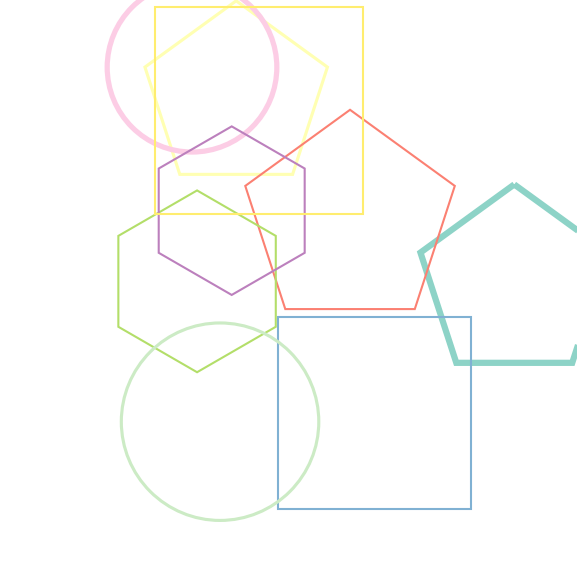[{"shape": "pentagon", "thickness": 3, "radius": 0.85, "center": [0.89, 0.509]}, {"shape": "pentagon", "thickness": 1.5, "radius": 0.83, "center": [0.409, 0.832]}, {"shape": "pentagon", "thickness": 1, "radius": 0.95, "center": [0.606, 0.618]}, {"shape": "square", "thickness": 1, "radius": 0.83, "center": [0.648, 0.283]}, {"shape": "hexagon", "thickness": 1, "radius": 0.79, "center": [0.341, 0.512]}, {"shape": "circle", "thickness": 2.5, "radius": 0.73, "center": [0.332, 0.883]}, {"shape": "hexagon", "thickness": 1, "radius": 0.73, "center": [0.401, 0.634]}, {"shape": "circle", "thickness": 1.5, "radius": 0.85, "center": [0.381, 0.269]}, {"shape": "square", "thickness": 1, "radius": 0.9, "center": [0.449, 0.808]}]